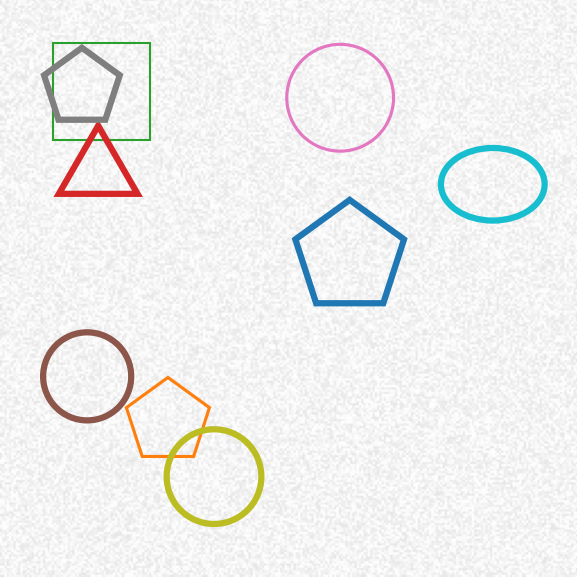[{"shape": "pentagon", "thickness": 3, "radius": 0.49, "center": [0.606, 0.554]}, {"shape": "pentagon", "thickness": 1.5, "radius": 0.38, "center": [0.291, 0.27]}, {"shape": "square", "thickness": 1, "radius": 0.42, "center": [0.175, 0.84]}, {"shape": "triangle", "thickness": 3, "radius": 0.39, "center": [0.17, 0.703]}, {"shape": "circle", "thickness": 3, "radius": 0.38, "center": [0.151, 0.347]}, {"shape": "circle", "thickness": 1.5, "radius": 0.46, "center": [0.589, 0.83]}, {"shape": "pentagon", "thickness": 3, "radius": 0.34, "center": [0.142, 0.848]}, {"shape": "circle", "thickness": 3, "radius": 0.41, "center": [0.371, 0.174]}, {"shape": "oval", "thickness": 3, "radius": 0.45, "center": [0.853, 0.68]}]